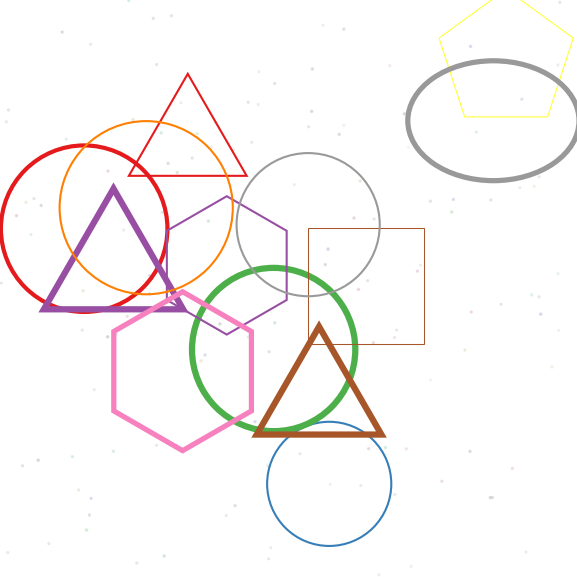[{"shape": "circle", "thickness": 2, "radius": 0.72, "center": [0.146, 0.603]}, {"shape": "triangle", "thickness": 1, "radius": 0.59, "center": [0.325, 0.754]}, {"shape": "circle", "thickness": 1, "radius": 0.54, "center": [0.57, 0.161]}, {"shape": "circle", "thickness": 3, "radius": 0.71, "center": [0.474, 0.394]}, {"shape": "hexagon", "thickness": 1, "radius": 0.6, "center": [0.393, 0.54]}, {"shape": "triangle", "thickness": 3, "radius": 0.7, "center": [0.197, 0.533]}, {"shape": "circle", "thickness": 1, "radius": 0.75, "center": [0.253, 0.639]}, {"shape": "pentagon", "thickness": 0.5, "radius": 0.61, "center": [0.876, 0.896]}, {"shape": "square", "thickness": 0.5, "radius": 0.5, "center": [0.634, 0.505]}, {"shape": "triangle", "thickness": 3, "radius": 0.62, "center": [0.552, 0.309]}, {"shape": "hexagon", "thickness": 2.5, "radius": 0.69, "center": [0.316, 0.356]}, {"shape": "oval", "thickness": 2.5, "radius": 0.74, "center": [0.854, 0.79]}, {"shape": "circle", "thickness": 1, "radius": 0.62, "center": [0.534, 0.61]}]